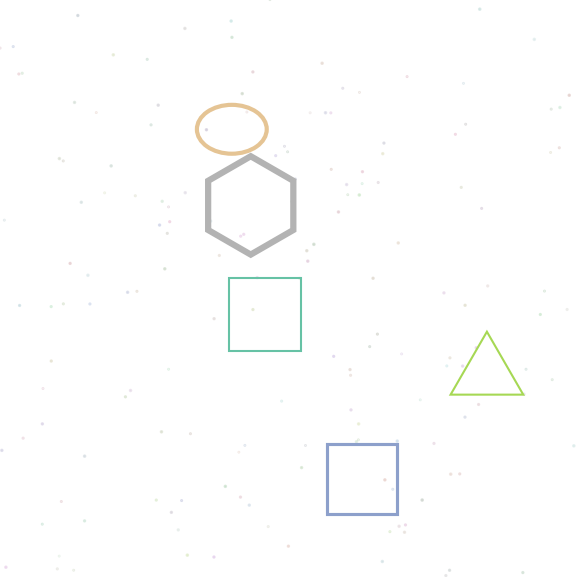[{"shape": "square", "thickness": 1, "radius": 0.31, "center": [0.459, 0.455]}, {"shape": "square", "thickness": 1.5, "radius": 0.3, "center": [0.627, 0.17]}, {"shape": "triangle", "thickness": 1, "radius": 0.36, "center": [0.843, 0.352]}, {"shape": "oval", "thickness": 2, "radius": 0.3, "center": [0.401, 0.775]}, {"shape": "hexagon", "thickness": 3, "radius": 0.43, "center": [0.434, 0.643]}]